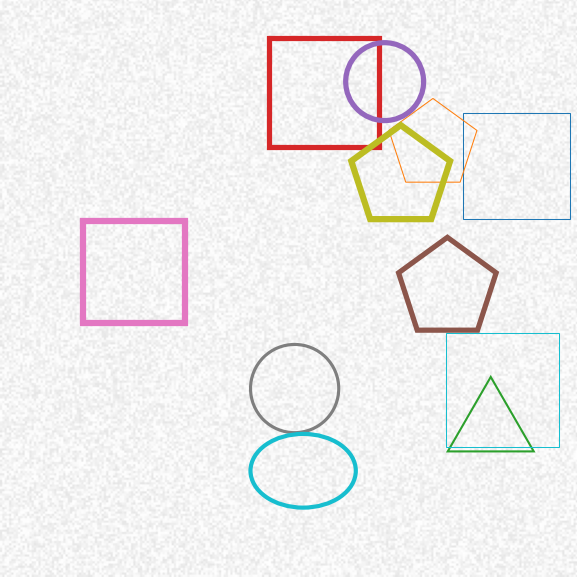[{"shape": "square", "thickness": 0.5, "radius": 0.46, "center": [0.895, 0.712]}, {"shape": "pentagon", "thickness": 0.5, "radius": 0.4, "center": [0.75, 0.749]}, {"shape": "triangle", "thickness": 1, "radius": 0.43, "center": [0.85, 0.26]}, {"shape": "square", "thickness": 2.5, "radius": 0.47, "center": [0.561, 0.839]}, {"shape": "circle", "thickness": 2.5, "radius": 0.34, "center": [0.666, 0.858]}, {"shape": "pentagon", "thickness": 2.5, "radius": 0.44, "center": [0.775, 0.499]}, {"shape": "square", "thickness": 3, "radius": 0.44, "center": [0.232, 0.528]}, {"shape": "circle", "thickness": 1.5, "radius": 0.38, "center": [0.51, 0.326]}, {"shape": "pentagon", "thickness": 3, "radius": 0.45, "center": [0.694, 0.692]}, {"shape": "oval", "thickness": 2, "radius": 0.46, "center": [0.525, 0.184]}, {"shape": "square", "thickness": 0.5, "radius": 0.49, "center": [0.871, 0.324]}]